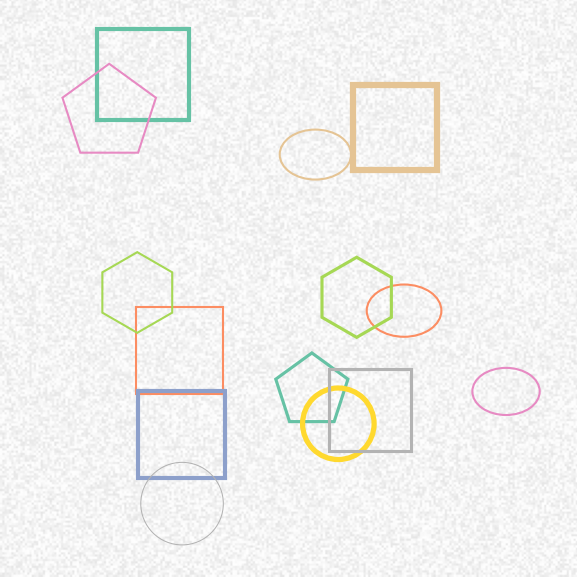[{"shape": "square", "thickness": 2, "radius": 0.4, "center": [0.247, 0.87]}, {"shape": "pentagon", "thickness": 1.5, "radius": 0.33, "center": [0.54, 0.322]}, {"shape": "square", "thickness": 1, "radius": 0.38, "center": [0.311, 0.392]}, {"shape": "oval", "thickness": 1, "radius": 0.32, "center": [0.7, 0.461]}, {"shape": "square", "thickness": 2, "radius": 0.38, "center": [0.315, 0.247]}, {"shape": "oval", "thickness": 1, "radius": 0.29, "center": [0.876, 0.321]}, {"shape": "pentagon", "thickness": 1, "radius": 0.43, "center": [0.189, 0.804]}, {"shape": "hexagon", "thickness": 1.5, "radius": 0.35, "center": [0.618, 0.484]}, {"shape": "hexagon", "thickness": 1, "radius": 0.35, "center": [0.238, 0.493]}, {"shape": "circle", "thickness": 2.5, "radius": 0.31, "center": [0.586, 0.265]}, {"shape": "oval", "thickness": 1, "radius": 0.31, "center": [0.546, 0.731]}, {"shape": "square", "thickness": 3, "radius": 0.36, "center": [0.684, 0.778]}, {"shape": "square", "thickness": 1.5, "radius": 0.36, "center": [0.641, 0.289]}, {"shape": "circle", "thickness": 0.5, "radius": 0.36, "center": [0.315, 0.127]}]